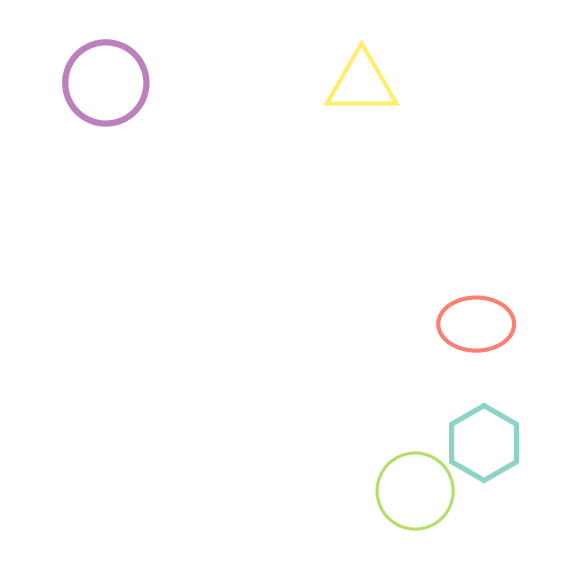[{"shape": "hexagon", "thickness": 2.5, "radius": 0.32, "center": [0.838, 0.232]}, {"shape": "oval", "thickness": 2, "radius": 0.33, "center": [0.825, 0.438]}, {"shape": "circle", "thickness": 1.5, "radius": 0.33, "center": [0.719, 0.149]}, {"shape": "circle", "thickness": 3, "radius": 0.35, "center": [0.183, 0.855]}, {"shape": "triangle", "thickness": 2, "radius": 0.35, "center": [0.626, 0.855]}]